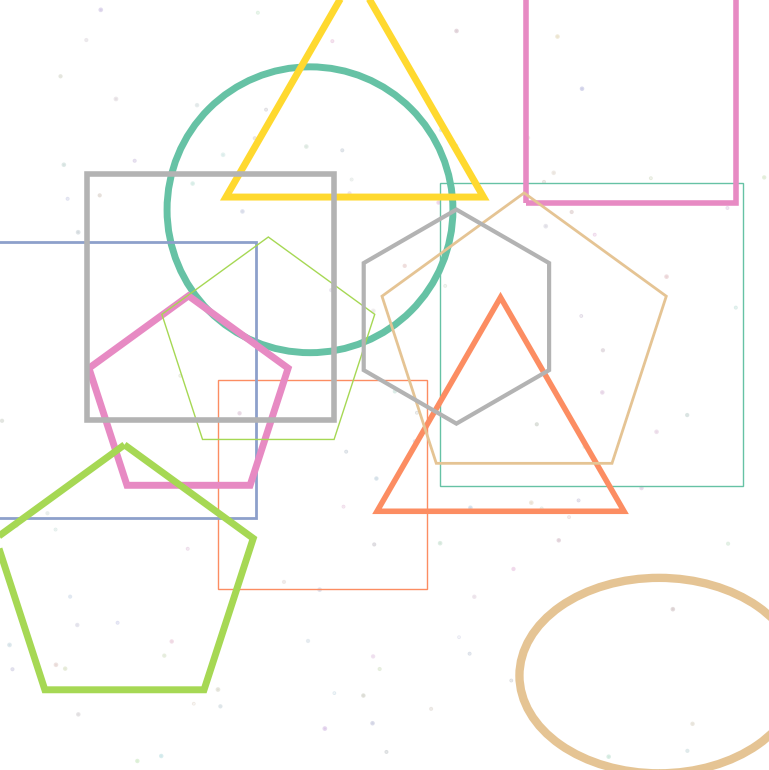[{"shape": "square", "thickness": 0.5, "radius": 0.98, "center": [0.768, 0.566]}, {"shape": "circle", "thickness": 2.5, "radius": 0.93, "center": [0.403, 0.728]}, {"shape": "square", "thickness": 0.5, "radius": 0.68, "center": [0.419, 0.371]}, {"shape": "triangle", "thickness": 2, "radius": 0.93, "center": [0.65, 0.429]}, {"shape": "square", "thickness": 1, "radius": 0.9, "center": [0.153, 0.507]}, {"shape": "pentagon", "thickness": 2.5, "radius": 0.68, "center": [0.245, 0.48]}, {"shape": "square", "thickness": 2, "radius": 0.68, "center": [0.819, 0.873]}, {"shape": "pentagon", "thickness": 0.5, "radius": 0.73, "center": [0.348, 0.547]}, {"shape": "pentagon", "thickness": 2.5, "radius": 0.88, "center": [0.162, 0.246]}, {"shape": "triangle", "thickness": 2.5, "radius": 0.97, "center": [0.461, 0.841]}, {"shape": "pentagon", "thickness": 1, "radius": 0.97, "center": [0.681, 0.555]}, {"shape": "oval", "thickness": 3, "radius": 0.91, "center": [0.856, 0.123]}, {"shape": "square", "thickness": 2, "radius": 0.8, "center": [0.273, 0.615]}, {"shape": "hexagon", "thickness": 1.5, "radius": 0.7, "center": [0.593, 0.589]}]